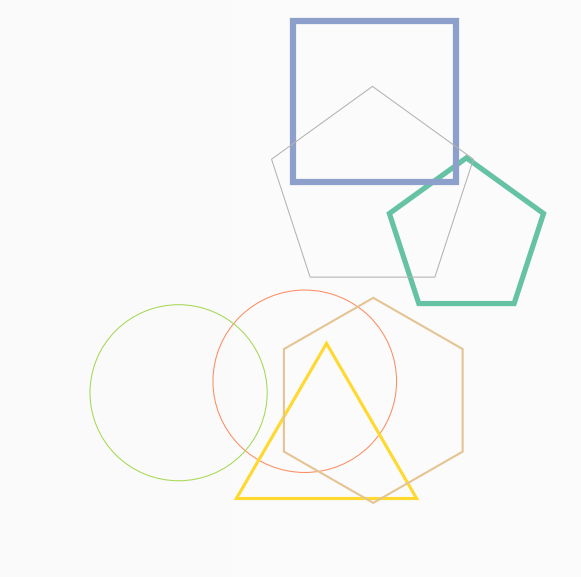[{"shape": "pentagon", "thickness": 2.5, "radius": 0.7, "center": [0.803, 0.586]}, {"shape": "circle", "thickness": 0.5, "radius": 0.79, "center": [0.524, 0.339]}, {"shape": "square", "thickness": 3, "radius": 0.7, "center": [0.644, 0.824]}, {"shape": "circle", "thickness": 0.5, "radius": 0.76, "center": [0.307, 0.319]}, {"shape": "triangle", "thickness": 1.5, "radius": 0.9, "center": [0.562, 0.225]}, {"shape": "hexagon", "thickness": 1, "radius": 0.89, "center": [0.642, 0.306]}, {"shape": "pentagon", "thickness": 0.5, "radius": 0.91, "center": [0.641, 0.667]}]